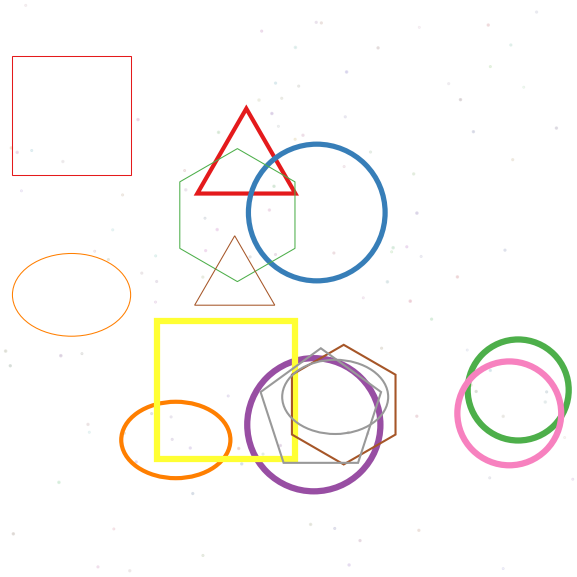[{"shape": "triangle", "thickness": 2, "radius": 0.49, "center": [0.427, 0.713]}, {"shape": "square", "thickness": 0.5, "radius": 0.51, "center": [0.124, 0.799]}, {"shape": "circle", "thickness": 2.5, "radius": 0.59, "center": [0.549, 0.631]}, {"shape": "circle", "thickness": 3, "radius": 0.44, "center": [0.897, 0.324]}, {"shape": "hexagon", "thickness": 0.5, "radius": 0.58, "center": [0.411, 0.627]}, {"shape": "circle", "thickness": 3, "radius": 0.58, "center": [0.543, 0.264]}, {"shape": "oval", "thickness": 2, "radius": 0.47, "center": [0.304, 0.237]}, {"shape": "oval", "thickness": 0.5, "radius": 0.51, "center": [0.124, 0.489]}, {"shape": "square", "thickness": 3, "radius": 0.6, "center": [0.391, 0.324]}, {"shape": "hexagon", "thickness": 1, "radius": 0.52, "center": [0.595, 0.298]}, {"shape": "triangle", "thickness": 0.5, "radius": 0.4, "center": [0.406, 0.511]}, {"shape": "circle", "thickness": 3, "radius": 0.45, "center": [0.882, 0.283]}, {"shape": "pentagon", "thickness": 1, "radius": 0.55, "center": [0.556, 0.286]}, {"shape": "oval", "thickness": 1, "radius": 0.46, "center": [0.58, 0.312]}]